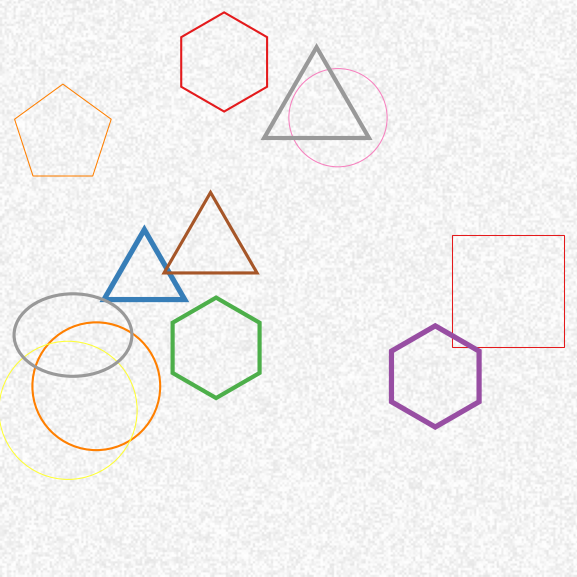[{"shape": "hexagon", "thickness": 1, "radius": 0.43, "center": [0.388, 0.892]}, {"shape": "square", "thickness": 0.5, "radius": 0.48, "center": [0.88, 0.495]}, {"shape": "triangle", "thickness": 2.5, "radius": 0.4, "center": [0.25, 0.521]}, {"shape": "hexagon", "thickness": 2, "radius": 0.43, "center": [0.374, 0.397]}, {"shape": "hexagon", "thickness": 2.5, "radius": 0.44, "center": [0.754, 0.347]}, {"shape": "pentagon", "thickness": 0.5, "radius": 0.44, "center": [0.109, 0.766]}, {"shape": "circle", "thickness": 1, "radius": 0.55, "center": [0.167, 0.33]}, {"shape": "circle", "thickness": 0.5, "radius": 0.6, "center": [0.118, 0.289]}, {"shape": "triangle", "thickness": 1.5, "radius": 0.46, "center": [0.365, 0.573]}, {"shape": "circle", "thickness": 0.5, "radius": 0.43, "center": [0.585, 0.795]}, {"shape": "triangle", "thickness": 2, "radius": 0.52, "center": [0.548, 0.813]}, {"shape": "oval", "thickness": 1.5, "radius": 0.51, "center": [0.126, 0.419]}]